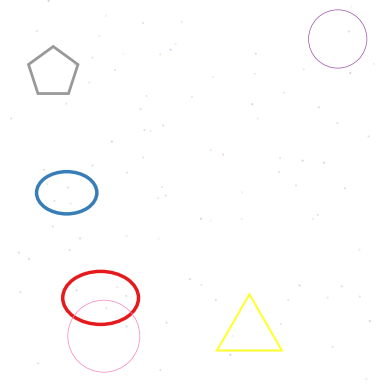[{"shape": "oval", "thickness": 2.5, "radius": 0.49, "center": [0.261, 0.226]}, {"shape": "oval", "thickness": 2.5, "radius": 0.39, "center": [0.173, 0.499]}, {"shape": "circle", "thickness": 0.5, "radius": 0.38, "center": [0.877, 0.899]}, {"shape": "triangle", "thickness": 1.5, "radius": 0.49, "center": [0.648, 0.138]}, {"shape": "circle", "thickness": 0.5, "radius": 0.47, "center": [0.27, 0.127]}, {"shape": "pentagon", "thickness": 2, "radius": 0.34, "center": [0.138, 0.812]}]